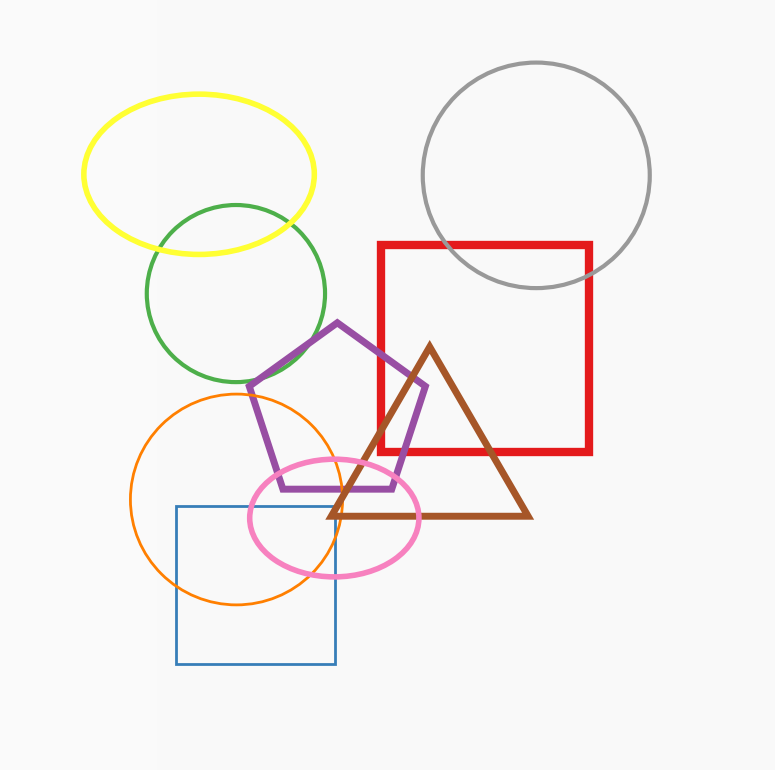[{"shape": "square", "thickness": 3, "radius": 0.67, "center": [0.626, 0.547]}, {"shape": "square", "thickness": 1, "radius": 0.51, "center": [0.33, 0.24]}, {"shape": "circle", "thickness": 1.5, "radius": 0.58, "center": [0.304, 0.619]}, {"shape": "pentagon", "thickness": 2.5, "radius": 0.6, "center": [0.435, 0.461]}, {"shape": "circle", "thickness": 1, "radius": 0.68, "center": [0.305, 0.351]}, {"shape": "oval", "thickness": 2, "radius": 0.74, "center": [0.257, 0.774]}, {"shape": "triangle", "thickness": 2.5, "radius": 0.73, "center": [0.554, 0.403]}, {"shape": "oval", "thickness": 2, "radius": 0.55, "center": [0.431, 0.327]}, {"shape": "circle", "thickness": 1.5, "radius": 0.73, "center": [0.692, 0.772]}]